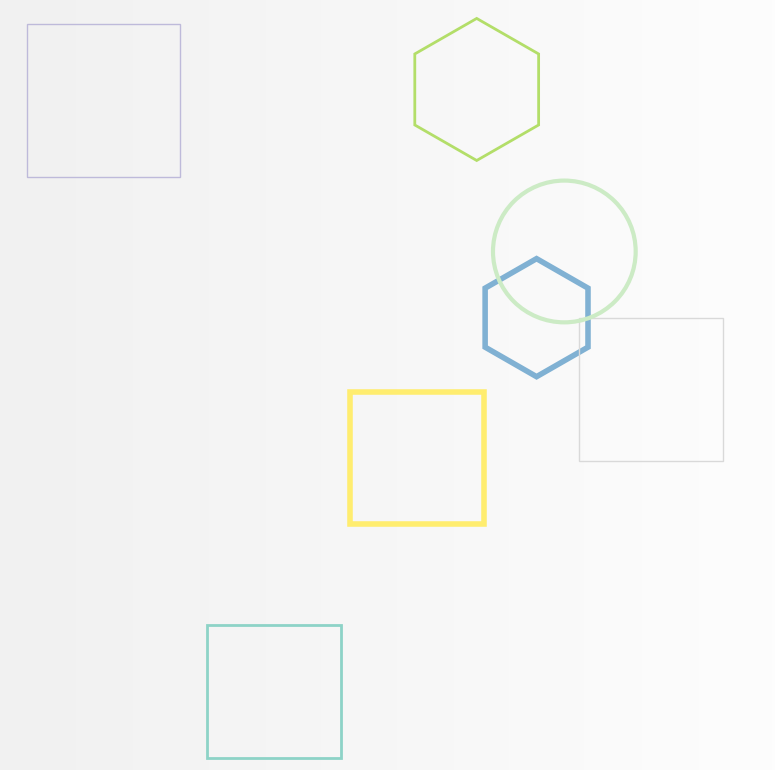[{"shape": "square", "thickness": 1, "radius": 0.43, "center": [0.353, 0.102]}, {"shape": "square", "thickness": 0.5, "radius": 0.49, "center": [0.134, 0.869]}, {"shape": "hexagon", "thickness": 2, "radius": 0.38, "center": [0.692, 0.587]}, {"shape": "hexagon", "thickness": 1, "radius": 0.46, "center": [0.615, 0.884]}, {"shape": "square", "thickness": 0.5, "radius": 0.46, "center": [0.84, 0.494]}, {"shape": "circle", "thickness": 1.5, "radius": 0.46, "center": [0.728, 0.673]}, {"shape": "square", "thickness": 2, "radius": 0.43, "center": [0.538, 0.405]}]